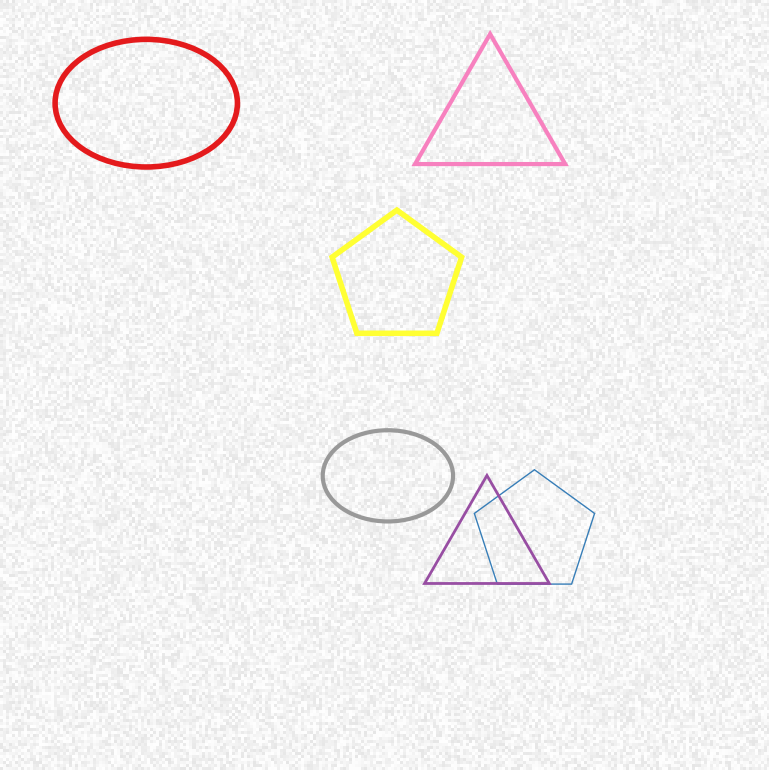[{"shape": "oval", "thickness": 2, "radius": 0.59, "center": [0.19, 0.866]}, {"shape": "pentagon", "thickness": 0.5, "radius": 0.41, "center": [0.694, 0.308]}, {"shape": "triangle", "thickness": 1, "radius": 0.47, "center": [0.632, 0.289]}, {"shape": "pentagon", "thickness": 2, "radius": 0.44, "center": [0.515, 0.639]}, {"shape": "triangle", "thickness": 1.5, "radius": 0.56, "center": [0.637, 0.843]}, {"shape": "oval", "thickness": 1.5, "radius": 0.42, "center": [0.504, 0.382]}]